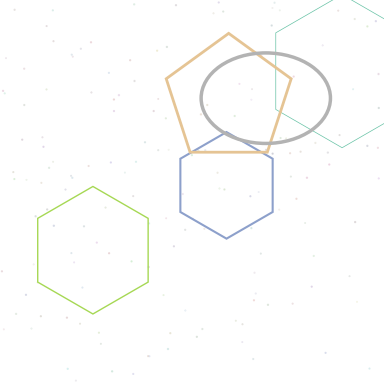[{"shape": "hexagon", "thickness": 0.5, "radius": 0.99, "center": [0.889, 0.815]}, {"shape": "hexagon", "thickness": 1.5, "radius": 0.69, "center": [0.588, 0.519]}, {"shape": "hexagon", "thickness": 1, "radius": 0.83, "center": [0.241, 0.35]}, {"shape": "pentagon", "thickness": 2, "radius": 0.85, "center": [0.594, 0.743]}, {"shape": "oval", "thickness": 2.5, "radius": 0.84, "center": [0.69, 0.745]}]